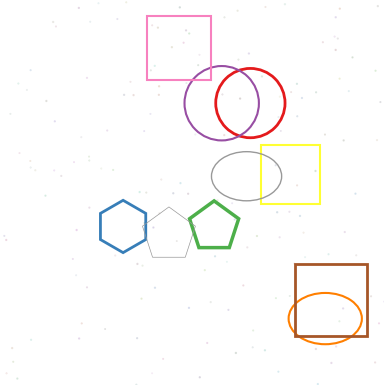[{"shape": "circle", "thickness": 2, "radius": 0.45, "center": [0.65, 0.732]}, {"shape": "hexagon", "thickness": 2, "radius": 0.34, "center": [0.32, 0.412]}, {"shape": "pentagon", "thickness": 2.5, "radius": 0.34, "center": [0.556, 0.411]}, {"shape": "circle", "thickness": 1.5, "radius": 0.48, "center": [0.576, 0.732]}, {"shape": "oval", "thickness": 1.5, "radius": 0.48, "center": [0.845, 0.173]}, {"shape": "square", "thickness": 1.5, "radius": 0.39, "center": [0.755, 0.547]}, {"shape": "square", "thickness": 2, "radius": 0.46, "center": [0.86, 0.221]}, {"shape": "square", "thickness": 1.5, "radius": 0.42, "center": [0.466, 0.875]}, {"shape": "oval", "thickness": 1, "radius": 0.46, "center": [0.64, 0.542]}, {"shape": "pentagon", "thickness": 0.5, "radius": 0.36, "center": [0.439, 0.39]}]